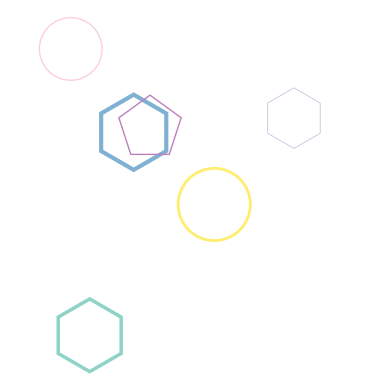[{"shape": "hexagon", "thickness": 2.5, "radius": 0.47, "center": [0.233, 0.129]}, {"shape": "hexagon", "thickness": 0.5, "radius": 0.39, "center": [0.763, 0.693]}, {"shape": "hexagon", "thickness": 3, "radius": 0.49, "center": [0.347, 0.656]}, {"shape": "circle", "thickness": 1, "radius": 0.41, "center": [0.184, 0.873]}, {"shape": "pentagon", "thickness": 1, "radius": 0.43, "center": [0.39, 0.668]}, {"shape": "circle", "thickness": 2, "radius": 0.47, "center": [0.557, 0.469]}]